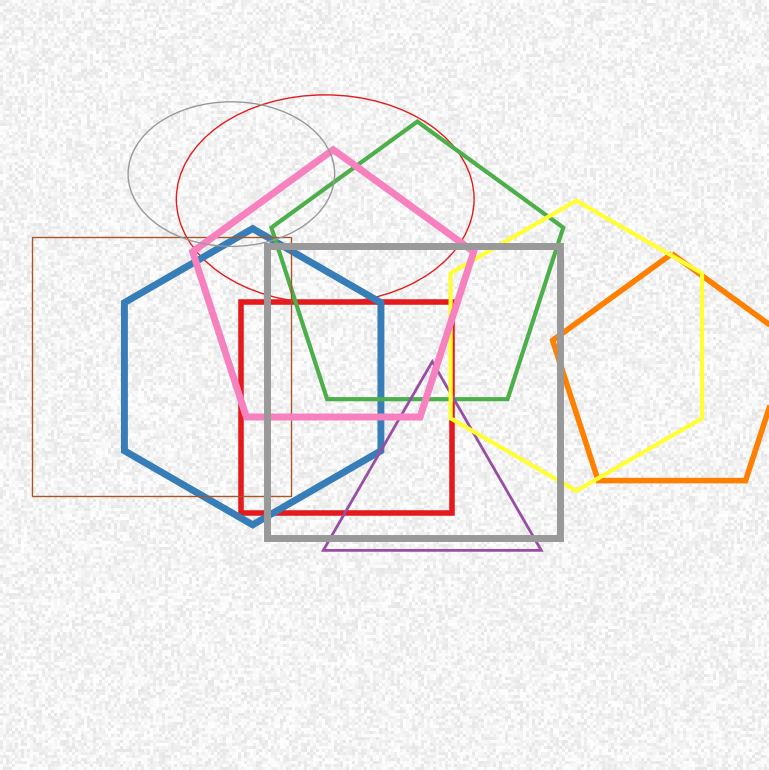[{"shape": "square", "thickness": 2, "radius": 0.69, "center": [0.45, 0.47]}, {"shape": "oval", "thickness": 0.5, "radius": 0.97, "center": [0.422, 0.741]}, {"shape": "hexagon", "thickness": 2.5, "radius": 0.96, "center": [0.328, 0.511]}, {"shape": "pentagon", "thickness": 1.5, "radius": 1.0, "center": [0.542, 0.643]}, {"shape": "triangle", "thickness": 1, "radius": 0.82, "center": [0.561, 0.367]}, {"shape": "pentagon", "thickness": 2, "radius": 0.81, "center": [0.873, 0.508]}, {"shape": "hexagon", "thickness": 1.5, "radius": 0.94, "center": [0.748, 0.551]}, {"shape": "square", "thickness": 0.5, "radius": 0.84, "center": [0.21, 0.525]}, {"shape": "pentagon", "thickness": 2.5, "radius": 0.96, "center": [0.433, 0.614]}, {"shape": "square", "thickness": 2.5, "radius": 0.95, "center": [0.537, 0.491]}, {"shape": "oval", "thickness": 0.5, "radius": 0.67, "center": [0.301, 0.774]}]